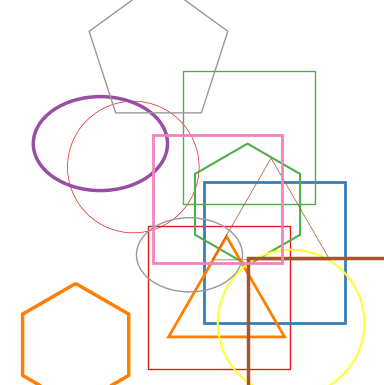[{"shape": "square", "thickness": 1, "radius": 0.93, "center": [0.569, 0.227]}, {"shape": "circle", "thickness": 0.5, "radius": 0.85, "center": [0.346, 0.566]}, {"shape": "square", "thickness": 2, "radius": 0.92, "center": [0.714, 0.344]}, {"shape": "hexagon", "thickness": 1.5, "radius": 0.79, "center": [0.643, 0.469]}, {"shape": "square", "thickness": 1, "radius": 0.86, "center": [0.646, 0.643]}, {"shape": "oval", "thickness": 2.5, "radius": 0.87, "center": [0.261, 0.627]}, {"shape": "hexagon", "thickness": 2.5, "radius": 0.8, "center": [0.197, 0.105]}, {"shape": "triangle", "thickness": 2, "radius": 0.87, "center": [0.588, 0.212]}, {"shape": "circle", "thickness": 1.5, "radius": 0.95, "center": [0.756, 0.161]}, {"shape": "square", "thickness": 2.5, "radius": 0.9, "center": [0.824, 0.149]}, {"shape": "triangle", "thickness": 0.5, "radius": 0.88, "center": [0.704, 0.413]}, {"shape": "square", "thickness": 2, "radius": 0.84, "center": [0.564, 0.483]}, {"shape": "oval", "thickness": 1, "radius": 0.69, "center": [0.492, 0.338]}, {"shape": "pentagon", "thickness": 1, "radius": 0.95, "center": [0.412, 0.86]}]